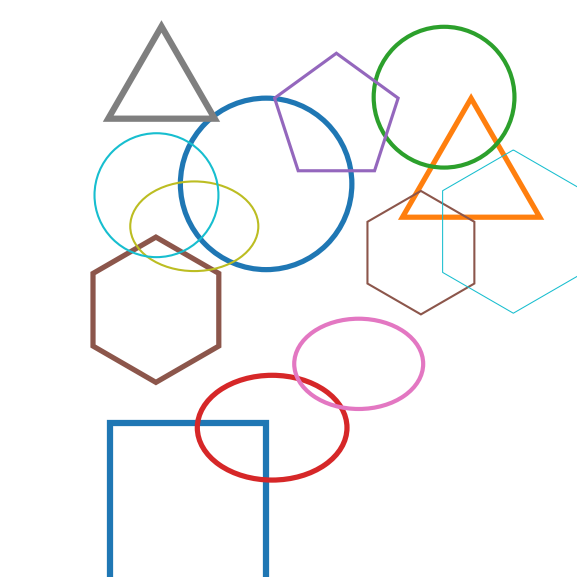[{"shape": "square", "thickness": 3, "radius": 0.68, "center": [0.325, 0.132]}, {"shape": "circle", "thickness": 2.5, "radius": 0.74, "center": [0.461, 0.681]}, {"shape": "triangle", "thickness": 2.5, "radius": 0.69, "center": [0.816, 0.692]}, {"shape": "circle", "thickness": 2, "radius": 0.61, "center": [0.769, 0.831]}, {"shape": "oval", "thickness": 2.5, "radius": 0.65, "center": [0.471, 0.259]}, {"shape": "pentagon", "thickness": 1.5, "radius": 0.56, "center": [0.582, 0.794]}, {"shape": "hexagon", "thickness": 1, "radius": 0.53, "center": [0.729, 0.562]}, {"shape": "hexagon", "thickness": 2.5, "radius": 0.63, "center": [0.27, 0.463]}, {"shape": "oval", "thickness": 2, "radius": 0.56, "center": [0.621, 0.369]}, {"shape": "triangle", "thickness": 3, "radius": 0.53, "center": [0.28, 0.847]}, {"shape": "oval", "thickness": 1, "radius": 0.55, "center": [0.336, 0.607]}, {"shape": "hexagon", "thickness": 0.5, "radius": 0.71, "center": [0.889, 0.598]}, {"shape": "circle", "thickness": 1, "radius": 0.54, "center": [0.271, 0.661]}]